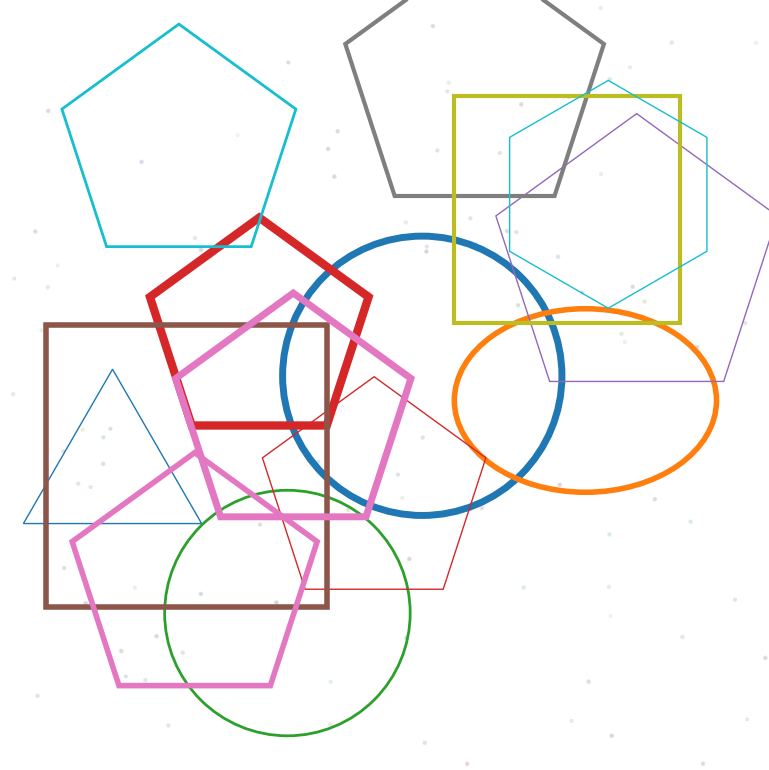[{"shape": "circle", "thickness": 2.5, "radius": 0.91, "center": [0.548, 0.512]}, {"shape": "triangle", "thickness": 0.5, "radius": 0.67, "center": [0.146, 0.387]}, {"shape": "oval", "thickness": 2, "radius": 0.85, "center": [0.76, 0.48]}, {"shape": "circle", "thickness": 1, "radius": 0.8, "center": [0.373, 0.204]}, {"shape": "pentagon", "thickness": 3, "radius": 0.75, "center": [0.337, 0.568]}, {"shape": "pentagon", "thickness": 0.5, "radius": 0.76, "center": [0.486, 0.358]}, {"shape": "pentagon", "thickness": 0.5, "radius": 0.96, "center": [0.827, 0.66]}, {"shape": "square", "thickness": 2, "radius": 0.91, "center": [0.242, 0.395]}, {"shape": "pentagon", "thickness": 2.5, "radius": 0.8, "center": [0.381, 0.459]}, {"shape": "pentagon", "thickness": 2, "radius": 0.84, "center": [0.253, 0.245]}, {"shape": "pentagon", "thickness": 1.5, "radius": 0.88, "center": [0.616, 0.888]}, {"shape": "square", "thickness": 1.5, "radius": 0.74, "center": [0.736, 0.728]}, {"shape": "pentagon", "thickness": 1, "radius": 0.8, "center": [0.232, 0.809]}, {"shape": "hexagon", "thickness": 0.5, "radius": 0.74, "center": [0.79, 0.748]}]